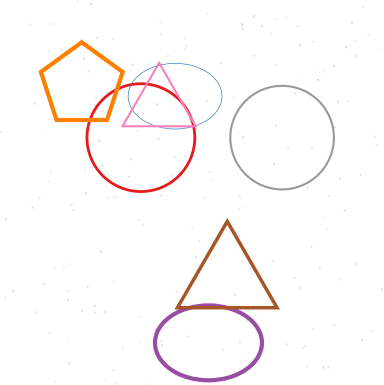[{"shape": "circle", "thickness": 2, "radius": 0.7, "center": [0.366, 0.642]}, {"shape": "oval", "thickness": 0.5, "radius": 0.61, "center": [0.455, 0.75]}, {"shape": "oval", "thickness": 3, "radius": 0.69, "center": [0.541, 0.109]}, {"shape": "pentagon", "thickness": 3, "radius": 0.56, "center": [0.212, 0.779]}, {"shape": "triangle", "thickness": 2.5, "radius": 0.75, "center": [0.59, 0.275]}, {"shape": "triangle", "thickness": 1.5, "radius": 0.55, "center": [0.413, 0.727]}, {"shape": "circle", "thickness": 1.5, "radius": 0.67, "center": [0.733, 0.643]}]